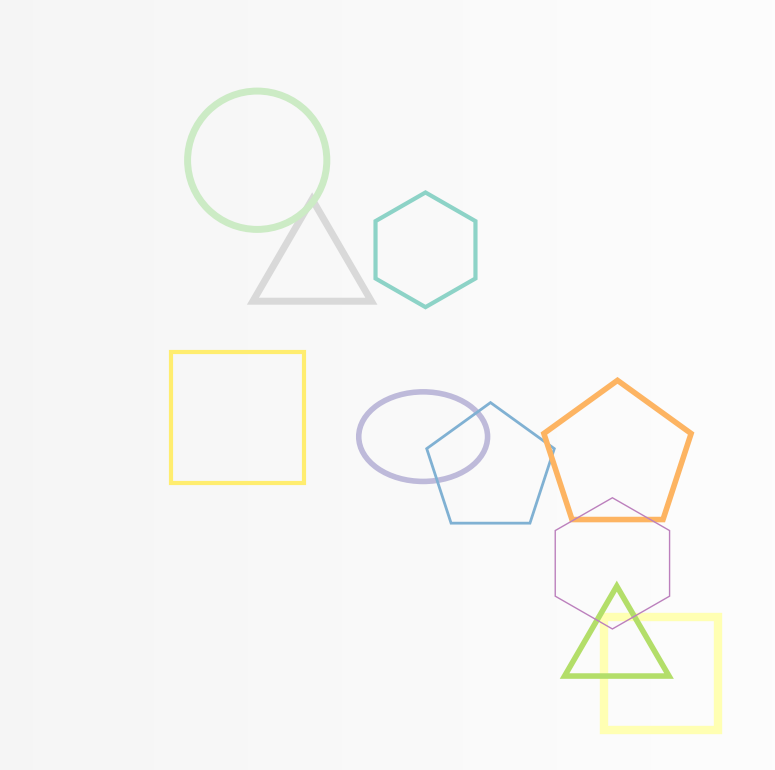[{"shape": "hexagon", "thickness": 1.5, "radius": 0.37, "center": [0.549, 0.676]}, {"shape": "square", "thickness": 3, "radius": 0.37, "center": [0.853, 0.125]}, {"shape": "oval", "thickness": 2, "radius": 0.42, "center": [0.546, 0.433]}, {"shape": "pentagon", "thickness": 1, "radius": 0.43, "center": [0.633, 0.391]}, {"shape": "pentagon", "thickness": 2, "radius": 0.5, "center": [0.797, 0.406]}, {"shape": "triangle", "thickness": 2, "radius": 0.39, "center": [0.796, 0.161]}, {"shape": "triangle", "thickness": 2.5, "radius": 0.44, "center": [0.403, 0.653]}, {"shape": "hexagon", "thickness": 0.5, "radius": 0.43, "center": [0.79, 0.268]}, {"shape": "circle", "thickness": 2.5, "radius": 0.45, "center": [0.332, 0.792]}, {"shape": "square", "thickness": 1.5, "radius": 0.43, "center": [0.306, 0.458]}]